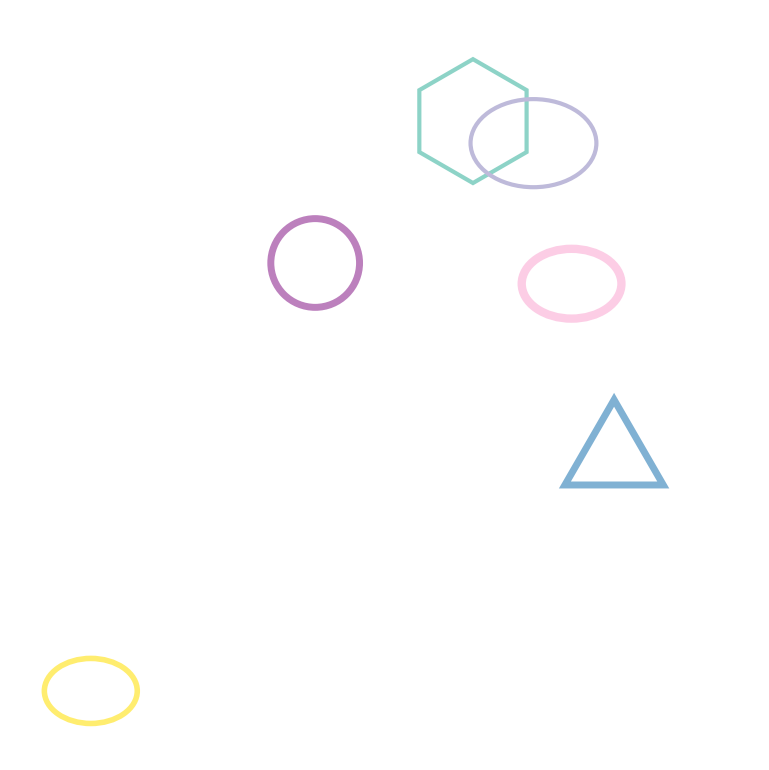[{"shape": "hexagon", "thickness": 1.5, "radius": 0.4, "center": [0.614, 0.843]}, {"shape": "oval", "thickness": 1.5, "radius": 0.41, "center": [0.693, 0.814]}, {"shape": "triangle", "thickness": 2.5, "radius": 0.37, "center": [0.798, 0.407]}, {"shape": "oval", "thickness": 3, "radius": 0.32, "center": [0.742, 0.632]}, {"shape": "circle", "thickness": 2.5, "radius": 0.29, "center": [0.409, 0.658]}, {"shape": "oval", "thickness": 2, "radius": 0.3, "center": [0.118, 0.103]}]